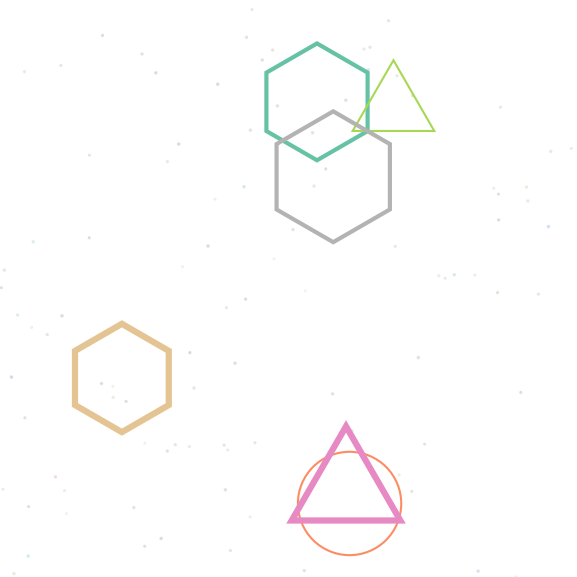[{"shape": "hexagon", "thickness": 2, "radius": 0.51, "center": [0.549, 0.823]}, {"shape": "circle", "thickness": 1, "radius": 0.45, "center": [0.605, 0.127]}, {"shape": "triangle", "thickness": 3, "radius": 0.54, "center": [0.599, 0.152]}, {"shape": "triangle", "thickness": 1, "radius": 0.41, "center": [0.681, 0.813]}, {"shape": "hexagon", "thickness": 3, "radius": 0.47, "center": [0.211, 0.345]}, {"shape": "hexagon", "thickness": 2, "radius": 0.57, "center": [0.577, 0.693]}]